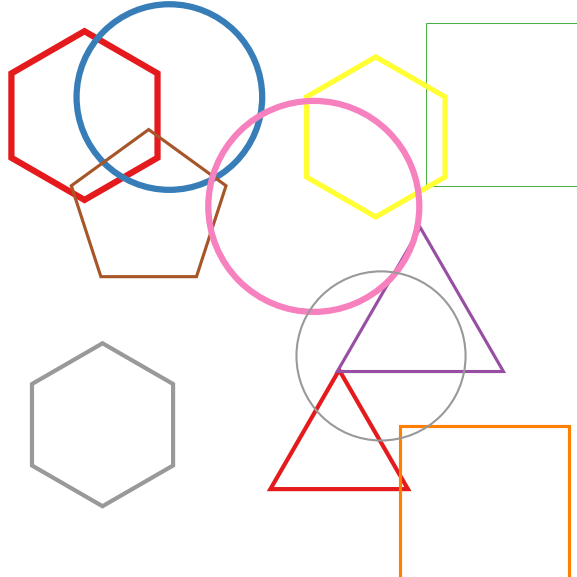[{"shape": "hexagon", "thickness": 3, "radius": 0.73, "center": [0.146, 0.799]}, {"shape": "triangle", "thickness": 2, "radius": 0.69, "center": [0.587, 0.221]}, {"shape": "circle", "thickness": 3, "radius": 0.8, "center": [0.293, 0.831]}, {"shape": "square", "thickness": 0.5, "radius": 0.71, "center": [0.878, 0.818]}, {"shape": "triangle", "thickness": 1.5, "radius": 0.83, "center": [0.728, 0.439]}, {"shape": "square", "thickness": 1.5, "radius": 0.73, "center": [0.839, 0.114]}, {"shape": "hexagon", "thickness": 2.5, "radius": 0.69, "center": [0.651, 0.762]}, {"shape": "pentagon", "thickness": 1.5, "radius": 0.7, "center": [0.257, 0.634]}, {"shape": "circle", "thickness": 3, "radius": 0.91, "center": [0.543, 0.642]}, {"shape": "circle", "thickness": 1, "radius": 0.73, "center": [0.66, 0.383]}, {"shape": "hexagon", "thickness": 2, "radius": 0.71, "center": [0.178, 0.264]}]